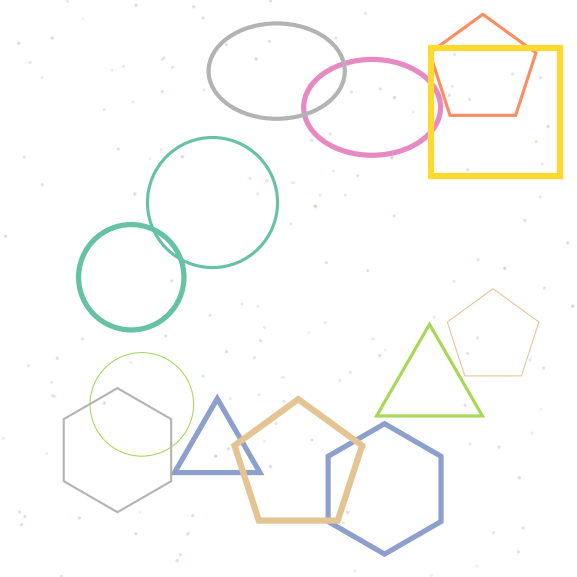[{"shape": "circle", "thickness": 2.5, "radius": 0.46, "center": [0.227, 0.519]}, {"shape": "circle", "thickness": 1.5, "radius": 0.56, "center": [0.368, 0.648]}, {"shape": "pentagon", "thickness": 1.5, "radius": 0.48, "center": [0.836, 0.878]}, {"shape": "triangle", "thickness": 2.5, "radius": 0.43, "center": [0.376, 0.223]}, {"shape": "hexagon", "thickness": 2.5, "radius": 0.56, "center": [0.666, 0.153]}, {"shape": "oval", "thickness": 2.5, "radius": 0.59, "center": [0.644, 0.813]}, {"shape": "circle", "thickness": 0.5, "radius": 0.45, "center": [0.246, 0.299]}, {"shape": "triangle", "thickness": 1.5, "radius": 0.53, "center": [0.744, 0.332]}, {"shape": "square", "thickness": 3, "radius": 0.56, "center": [0.858, 0.805]}, {"shape": "pentagon", "thickness": 3, "radius": 0.58, "center": [0.517, 0.192]}, {"shape": "pentagon", "thickness": 0.5, "radius": 0.42, "center": [0.854, 0.416]}, {"shape": "hexagon", "thickness": 1, "radius": 0.54, "center": [0.203, 0.22]}, {"shape": "oval", "thickness": 2, "radius": 0.59, "center": [0.479, 0.876]}]